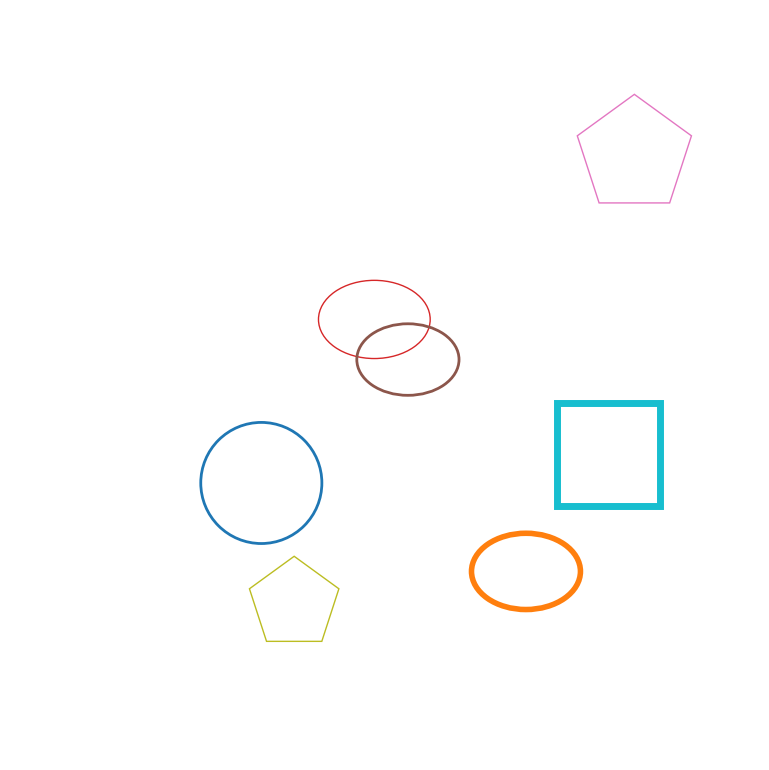[{"shape": "circle", "thickness": 1, "radius": 0.39, "center": [0.339, 0.373]}, {"shape": "oval", "thickness": 2, "radius": 0.35, "center": [0.683, 0.258]}, {"shape": "oval", "thickness": 0.5, "radius": 0.36, "center": [0.486, 0.585]}, {"shape": "oval", "thickness": 1, "radius": 0.33, "center": [0.53, 0.533]}, {"shape": "pentagon", "thickness": 0.5, "radius": 0.39, "center": [0.824, 0.8]}, {"shape": "pentagon", "thickness": 0.5, "radius": 0.31, "center": [0.382, 0.216]}, {"shape": "square", "thickness": 2.5, "radius": 0.33, "center": [0.79, 0.41]}]